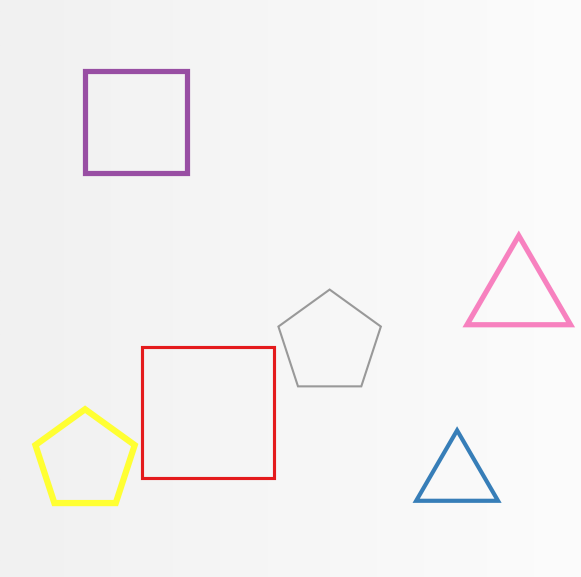[{"shape": "square", "thickness": 1.5, "radius": 0.57, "center": [0.357, 0.285]}, {"shape": "triangle", "thickness": 2, "radius": 0.41, "center": [0.786, 0.173]}, {"shape": "square", "thickness": 2.5, "radius": 0.44, "center": [0.234, 0.788]}, {"shape": "pentagon", "thickness": 3, "radius": 0.45, "center": [0.146, 0.201]}, {"shape": "triangle", "thickness": 2.5, "radius": 0.51, "center": [0.893, 0.488]}, {"shape": "pentagon", "thickness": 1, "radius": 0.46, "center": [0.567, 0.405]}]